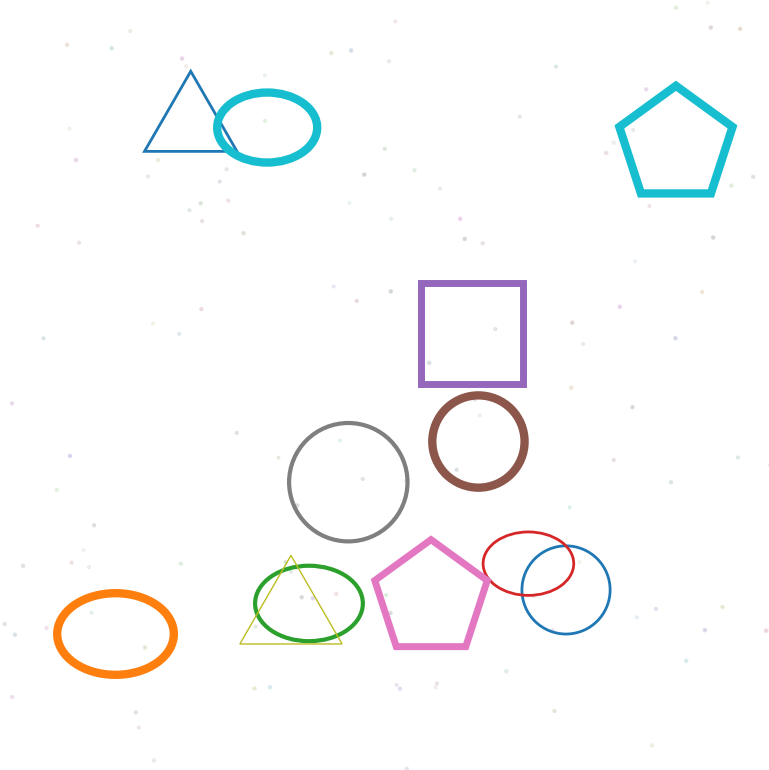[{"shape": "circle", "thickness": 1, "radius": 0.29, "center": [0.735, 0.234]}, {"shape": "triangle", "thickness": 1, "radius": 0.35, "center": [0.248, 0.838]}, {"shape": "oval", "thickness": 3, "radius": 0.38, "center": [0.15, 0.177]}, {"shape": "oval", "thickness": 1.5, "radius": 0.35, "center": [0.401, 0.216]}, {"shape": "oval", "thickness": 1, "radius": 0.29, "center": [0.686, 0.268]}, {"shape": "square", "thickness": 2.5, "radius": 0.33, "center": [0.613, 0.567]}, {"shape": "circle", "thickness": 3, "radius": 0.3, "center": [0.621, 0.427]}, {"shape": "pentagon", "thickness": 2.5, "radius": 0.38, "center": [0.56, 0.222]}, {"shape": "circle", "thickness": 1.5, "radius": 0.38, "center": [0.452, 0.374]}, {"shape": "triangle", "thickness": 0.5, "radius": 0.38, "center": [0.378, 0.202]}, {"shape": "pentagon", "thickness": 3, "radius": 0.39, "center": [0.878, 0.811]}, {"shape": "oval", "thickness": 3, "radius": 0.32, "center": [0.347, 0.834]}]